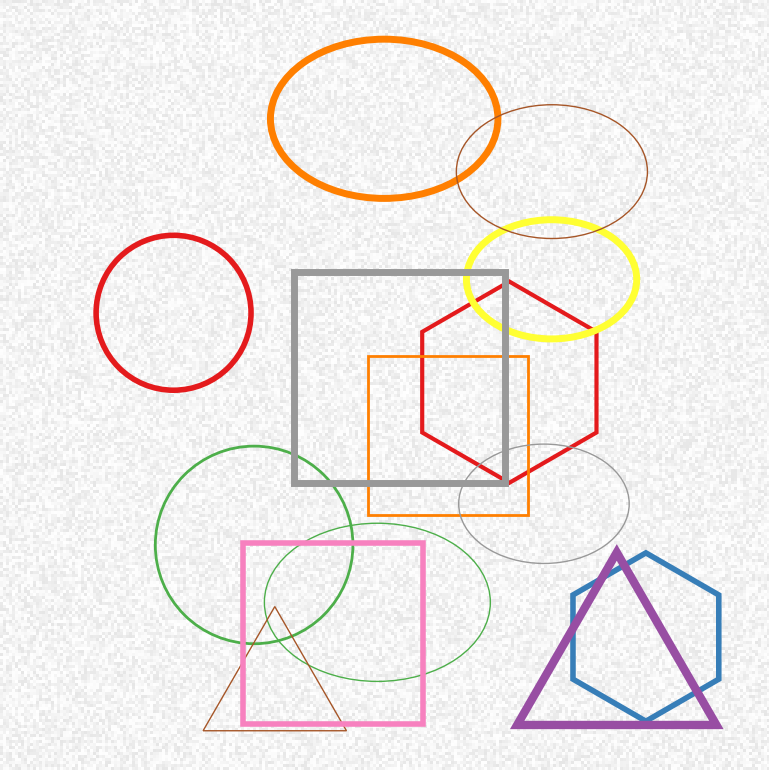[{"shape": "circle", "thickness": 2, "radius": 0.5, "center": [0.225, 0.594]}, {"shape": "hexagon", "thickness": 1.5, "radius": 0.65, "center": [0.661, 0.504]}, {"shape": "hexagon", "thickness": 2, "radius": 0.55, "center": [0.839, 0.173]}, {"shape": "circle", "thickness": 1, "radius": 0.64, "center": [0.33, 0.292]}, {"shape": "oval", "thickness": 0.5, "radius": 0.73, "center": [0.49, 0.218]}, {"shape": "triangle", "thickness": 3, "radius": 0.75, "center": [0.801, 0.133]}, {"shape": "square", "thickness": 1, "radius": 0.52, "center": [0.582, 0.434]}, {"shape": "oval", "thickness": 2.5, "radius": 0.74, "center": [0.499, 0.846]}, {"shape": "oval", "thickness": 2.5, "radius": 0.55, "center": [0.716, 0.637]}, {"shape": "triangle", "thickness": 0.5, "radius": 0.54, "center": [0.357, 0.105]}, {"shape": "oval", "thickness": 0.5, "radius": 0.62, "center": [0.717, 0.777]}, {"shape": "square", "thickness": 2, "radius": 0.59, "center": [0.432, 0.177]}, {"shape": "oval", "thickness": 0.5, "radius": 0.55, "center": [0.706, 0.346]}, {"shape": "square", "thickness": 2.5, "radius": 0.68, "center": [0.519, 0.51]}]